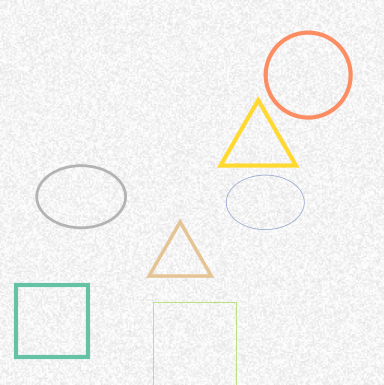[{"shape": "square", "thickness": 3, "radius": 0.47, "center": [0.136, 0.167]}, {"shape": "circle", "thickness": 3, "radius": 0.55, "center": [0.8, 0.805]}, {"shape": "oval", "thickness": 0.5, "radius": 0.51, "center": [0.689, 0.474]}, {"shape": "square", "thickness": 0.5, "radius": 0.54, "center": [0.505, 0.108]}, {"shape": "triangle", "thickness": 3, "radius": 0.57, "center": [0.671, 0.627]}, {"shape": "triangle", "thickness": 2.5, "radius": 0.47, "center": [0.468, 0.33]}, {"shape": "oval", "thickness": 2, "radius": 0.58, "center": [0.211, 0.489]}]